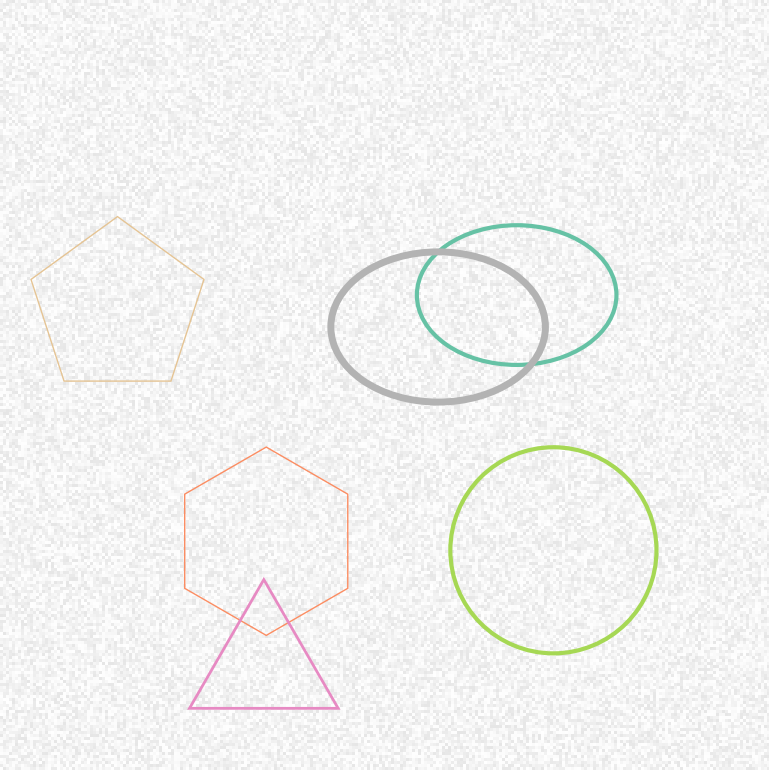[{"shape": "oval", "thickness": 1.5, "radius": 0.65, "center": [0.671, 0.617]}, {"shape": "hexagon", "thickness": 0.5, "radius": 0.61, "center": [0.346, 0.297]}, {"shape": "triangle", "thickness": 1, "radius": 0.56, "center": [0.343, 0.136]}, {"shape": "circle", "thickness": 1.5, "radius": 0.67, "center": [0.719, 0.285]}, {"shape": "pentagon", "thickness": 0.5, "radius": 0.59, "center": [0.153, 0.601]}, {"shape": "oval", "thickness": 2.5, "radius": 0.7, "center": [0.569, 0.575]}]